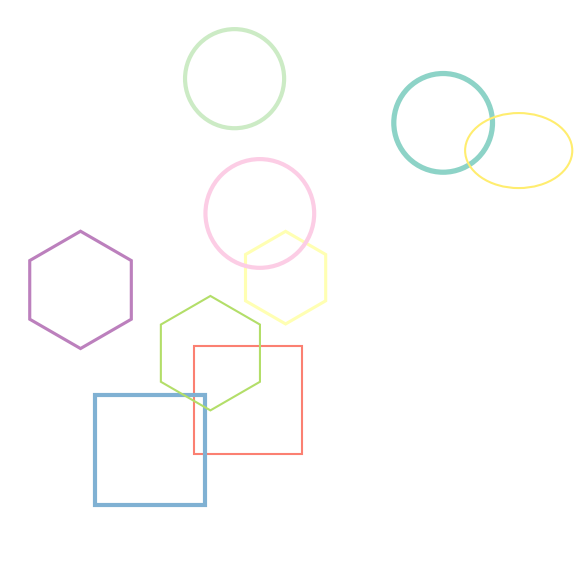[{"shape": "circle", "thickness": 2.5, "radius": 0.43, "center": [0.767, 0.786]}, {"shape": "hexagon", "thickness": 1.5, "radius": 0.4, "center": [0.495, 0.518]}, {"shape": "square", "thickness": 1, "radius": 0.47, "center": [0.429, 0.306]}, {"shape": "square", "thickness": 2, "radius": 0.48, "center": [0.26, 0.22]}, {"shape": "hexagon", "thickness": 1, "radius": 0.5, "center": [0.364, 0.388]}, {"shape": "circle", "thickness": 2, "radius": 0.47, "center": [0.45, 0.63]}, {"shape": "hexagon", "thickness": 1.5, "radius": 0.51, "center": [0.139, 0.497]}, {"shape": "circle", "thickness": 2, "radius": 0.43, "center": [0.406, 0.863]}, {"shape": "oval", "thickness": 1, "radius": 0.46, "center": [0.898, 0.738]}]